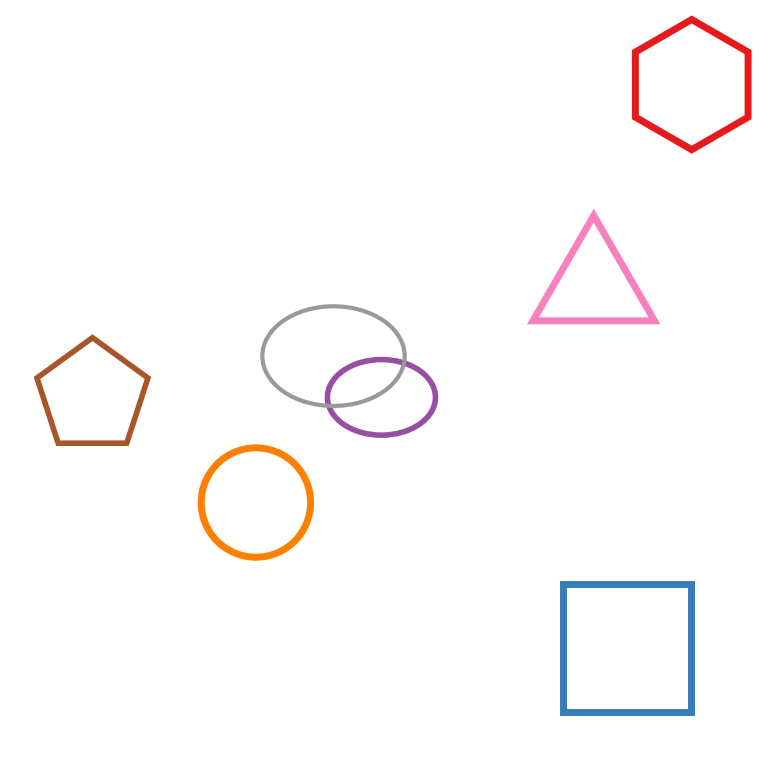[{"shape": "hexagon", "thickness": 2.5, "radius": 0.42, "center": [0.898, 0.89]}, {"shape": "square", "thickness": 2.5, "radius": 0.42, "center": [0.815, 0.159]}, {"shape": "oval", "thickness": 2, "radius": 0.35, "center": [0.495, 0.484]}, {"shape": "circle", "thickness": 2.5, "radius": 0.36, "center": [0.332, 0.347]}, {"shape": "pentagon", "thickness": 2, "radius": 0.38, "center": [0.12, 0.486]}, {"shape": "triangle", "thickness": 2.5, "radius": 0.46, "center": [0.771, 0.629]}, {"shape": "oval", "thickness": 1.5, "radius": 0.46, "center": [0.433, 0.538]}]